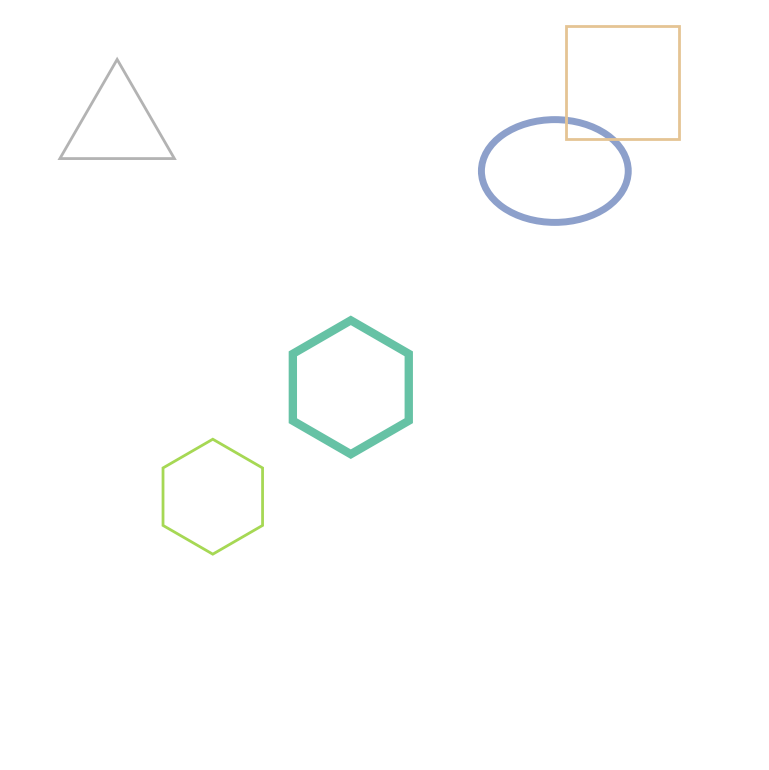[{"shape": "hexagon", "thickness": 3, "radius": 0.43, "center": [0.456, 0.497]}, {"shape": "oval", "thickness": 2.5, "radius": 0.48, "center": [0.721, 0.778]}, {"shape": "hexagon", "thickness": 1, "radius": 0.37, "center": [0.276, 0.355]}, {"shape": "square", "thickness": 1, "radius": 0.37, "center": [0.809, 0.892]}, {"shape": "triangle", "thickness": 1, "radius": 0.43, "center": [0.152, 0.837]}]